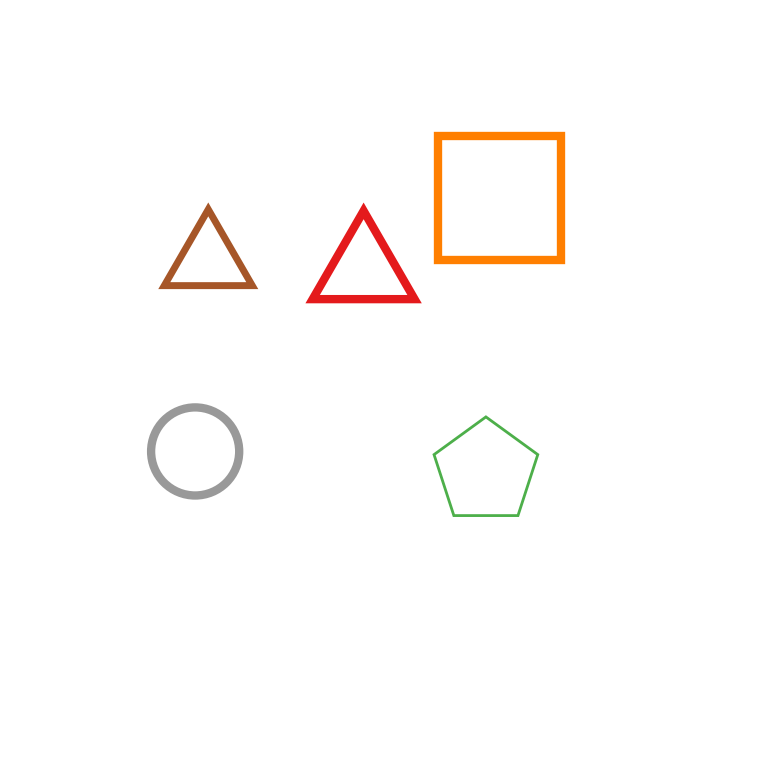[{"shape": "triangle", "thickness": 3, "radius": 0.38, "center": [0.472, 0.65]}, {"shape": "pentagon", "thickness": 1, "radius": 0.35, "center": [0.631, 0.388]}, {"shape": "square", "thickness": 3, "radius": 0.4, "center": [0.648, 0.743]}, {"shape": "triangle", "thickness": 2.5, "radius": 0.33, "center": [0.27, 0.662]}, {"shape": "circle", "thickness": 3, "radius": 0.29, "center": [0.253, 0.414]}]